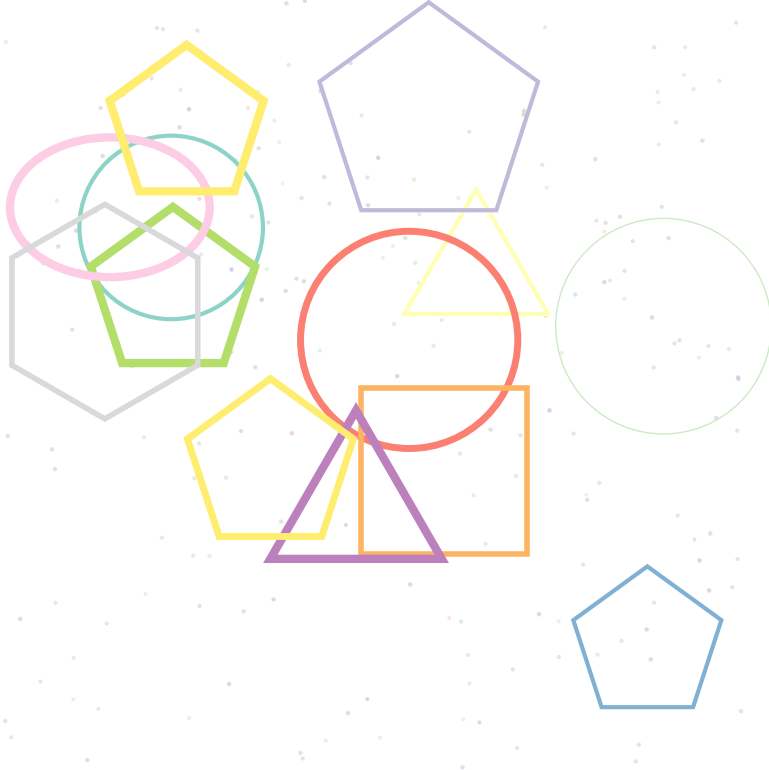[{"shape": "circle", "thickness": 1.5, "radius": 0.6, "center": [0.222, 0.705]}, {"shape": "triangle", "thickness": 1.5, "radius": 0.54, "center": [0.618, 0.646]}, {"shape": "pentagon", "thickness": 1.5, "radius": 0.75, "center": [0.557, 0.848]}, {"shape": "circle", "thickness": 2.5, "radius": 0.71, "center": [0.531, 0.559]}, {"shape": "pentagon", "thickness": 1.5, "radius": 0.51, "center": [0.841, 0.163]}, {"shape": "square", "thickness": 2, "radius": 0.54, "center": [0.576, 0.389]}, {"shape": "pentagon", "thickness": 3, "radius": 0.56, "center": [0.225, 0.619]}, {"shape": "oval", "thickness": 3, "radius": 0.65, "center": [0.143, 0.731]}, {"shape": "hexagon", "thickness": 2, "radius": 0.7, "center": [0.136, 0.595]}, {"shape": "triangle", "thickness": 3, "radius": 0.64, "center": [0.462, 0.338]}, {"shape": "circle", "thickness": 0.5, "radius": 0.7, "center": [0.862, 0.576]}, {"shape": "pentagon", "thickness": 2.5, "radius": 0.57, "center": [0.351, 0.395]}, {"shape": "pentagon", "thickness": 3, "radius": 0.53, "center": [0.242, 0.837]}]